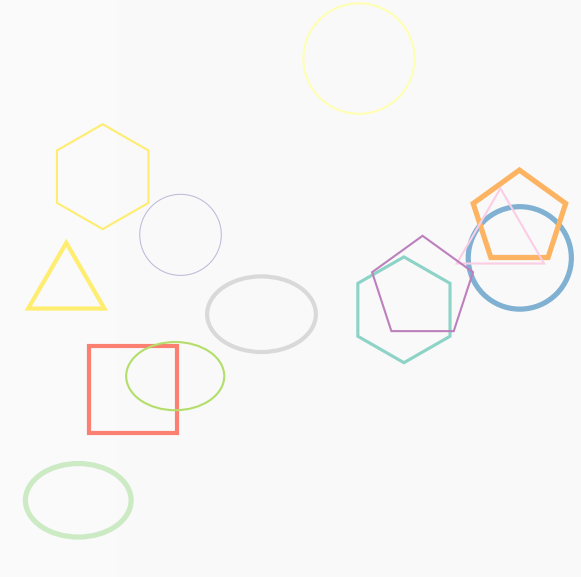[{"shape": "hexagon", "thickness": 1.5, "radius": 0.46, "center": [0.695, 0.463]}, {"shape": "circle", "thickness": 1, "radius": 0.48, "center": [0.618, 0.898]}, {"shape": "circle", "thickness": 0.5, "radius": 0.35, "center": [0.311, 0.592]}, {"shape": "square", "thickness": 2, "radius": 0.38, "center": [0.228, 0.324]}, {"shape": "circle", "thickness": 2.5, "radius": 0.44, "center": [0.894, 0.553]}, {"shape": "pentagon", "thickness": 2.5, "radius": 0.42, "center": [0.894, 0.621]}, {"shape": "oval", "thickness": 1, "radius": 0.42, "center": [0.301, 0.348]}, {"shape": "triangle", "thickness": 1, "radius": 0.43, "center": [0.861, 0.586]}, {"shape": "oval", "thickness": 2, "radius": 0.47, "center": [0.45, 0.455]}, {"shape": "pentagon", "thickness": 1, "radius": 0.46, "center": [0.727, 0.5]}, {"shape": "oval", "thickness": 2.5, "radius": 0.45, "center": [0.135, 0.133]}, {"shape": "hexagon", "thickness": 1, "radius": 0.45, "center": [0.177, 0.693]}, {"shape": "triangle", "thickness": 2, "radius": 0.38, "center": [0.114, 0.503]}]